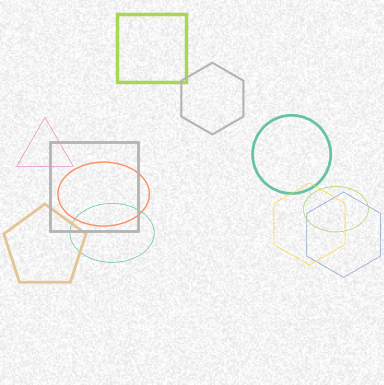[{"shape": "oval", "thickness": 0.5, "radius": 0.55, "center": [0.291, 0.395]}, {"shape": "circle", "thickness": 2, "radius": 0.51, "center": [0.758, 0.599]}, {"shape": "oval", "thickness": 1, "radius": 0.59, "center": [0.269, 0.496]}, {"shape": "hexagon", "thickness": 0.5, "radius": 0.55, "center": [0.893, 0.39]}, {"shape": "triangle", "thickness": 0.5, "radius": 0.43, "center": [0.117, 0.61]}, {"shape": "square", "thickness": 2.5, "radius": 0.45, "center": [0.394, 0.875]}, {"shape": "oval", "thickness": 0.5, "radius": 0.42, "center": [0.873, 0.457]}, {"shape": "hexagon", "thickness": 0.5, "radius": 0.53, "center": [0.804, 0.418]}, {"shape": "pentagon", "thickness": 2, "radius": 0.56, "center": [0.117, 0.358]}, {"shape": "square", "thickness": 2, "radius": 0.58, "center": [0.244, 0.515]}, {"shape": "hexagon", "thickness": 1.5, "radius": 0.47, "center": [0.552, 0.744]}]